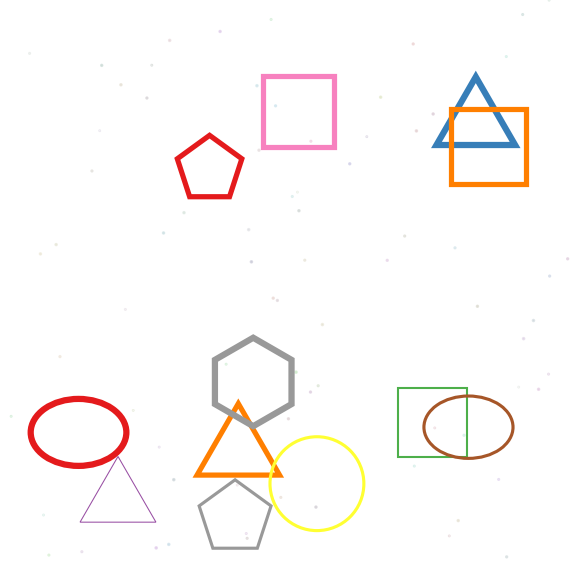[{"shape": "pentagon", "thickness": 2.5, "radius": 0.29, "center": [0.363, 0.706]}, {"shape": "oval", "thickness": 3, "radius": 0.41, "center": [0.136, 0.25]}, {"shape": "triangle", "thickness": 3, "radius": 0.39, "center": [0.824, 0.787]}, {"shape": "square", "thickness": 1, "radius": 0.3, "center": [0.749, 0.268]}, {"shape": "triangle", "thickness": 0.5, "radius": 0.38, "center": [0.204, 0.133]}, {"shape": "triangle", "thickness": 2.5, "radius": 0.41, "center": [0.413, 0.218]}, {"shape": "square", "thickness": 2.5, "radius": 0.32, "center": [0.846, 0.745]}, {"shape": "circle", "thickness": 1.5, "radius": 0.41, "center": [0.549, 0.162]}, {"shape": "oval", "thickness": 1.5, "radius": 0.39, "center": [0.811, 0.259]}, {"shape": "square", "thickness": 2.5, "radius": 0.31, "center": [0.517, 0.805]}, {"shape": "pentagon", "thickness": 1.5, "radius": 0.33, "center": [0.407, 0.103]}, {"shape": "hexagon", "thickness": 3, "radius": 0.38, "center": [0.438, 0.338]}]